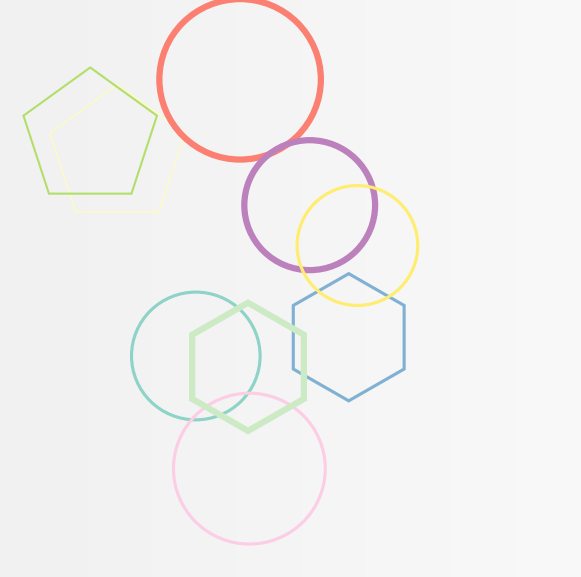[{"shape": "circle", "thickness": 1.5, "radius": 0.55, "center": [0.337, 0.383]}, {"shape": "pentagon", "thickness": 0.5, "radius": 0.61, "center": [0.202, 0.731]}, {"shape": "circle", "thickness": 3, "radius": 0.69, "center": [0.413, 0.862]}, {"shape": "hexagon", "thickness": 1.5, "radius": 0.55, "center": [0.6, 0.415]}, {"shape": "pentagon", "thickness": 1, "radius": 0.6, "center": [0.155, 0.762]}, {"shape": "circle", "thickness": 1.5, "radius": 0.65, "center": [0.429, 0.188]}, {"shape": "circle", "thickness": 3, "radius": 0.56, "center": [0.533, 0.644]}, {"shape": "hexagon", "thickness": 3, "radius": 0.55, "center": [0.427, 0.364]}, {"shape": "circle", "thickness": 1.5, "radius": 0.52, "center": [0.615, 0.574]}]